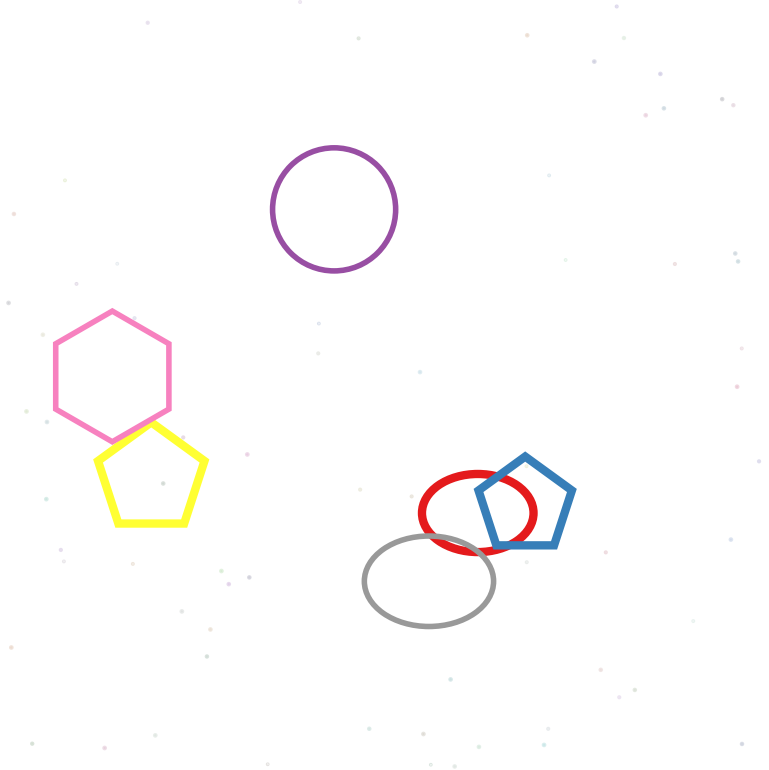[{"shape": "oval", "thickness": 3, "radius": 0.36, "center": [0.62, 0.334]}, {"shape": "pentagon", "thickness": 3, "radius": 0.32, "center": [0.682, 0.343]}, {"shape": "circle", "thickness": 2, "radius": 0.4, "center": [0.434, 0.728]}, {"shape": "pentagon", "thickness": 3, "radius": 0.36, "center": [0.196, 0.379]}, {"shape": "hexagon", "thickness": 2, "radius": 0.42, "center": [0.146, 0.511]}, {"shape": "oval", "thickness": 2, "radius": 0.42, "center": [0.557, 0.245]}]